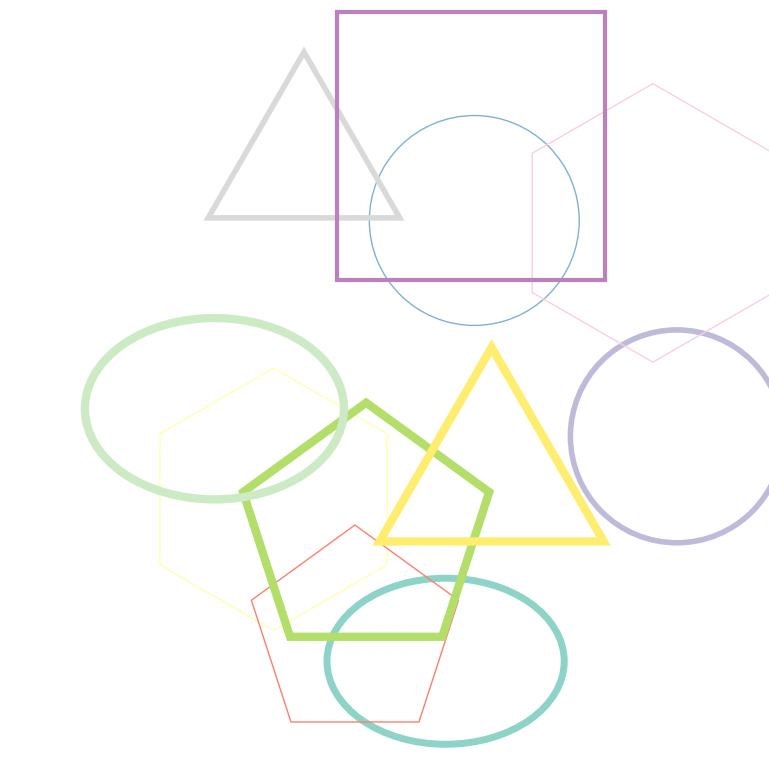[{"shape": "oval", "thickness": 2.5, "radius": 0.77, "center": [0.579, 0.141]}, {"shape": "hexagon", "thickness": 0.5, "radius": 0.85, "center": [0.355, 0.352]}, {"shape": "circle", "thickness": 2, "radius": 0.69, "center": [0.879, 0.433]}, {"shape": "pentagon", "thickness": 0.5, "radius": 0.71, "center": [0.461, 0.177]}, {"shape": "circle", "thickness": 0.5, "radius": 0.68, "center": [0.616, 0.714]}, {"shape": "pentagon", "thickness": 3, "radius": 0.84, "center": [0.476, 0.309]}, {"shape": "hexagon", "thickness": 0.5, "radius": 0.9, "center": [0.848, 0.71]}, {"shape": "triangle", "thickness": 2, "radius": 0.72, "center": [0.395, 0.789]}, {"shape": "square", "thickness": 1.5, "radius": 0.87, "center": [0.612, 0.81]}, {"shape": "oval", "thickness": 3, "radius": 0.84, "center": [0.278, 0.469]}, {"shape": "triangle", "thickness": 3, "radius": 0.84, "center": [0.638, 0.381]}]